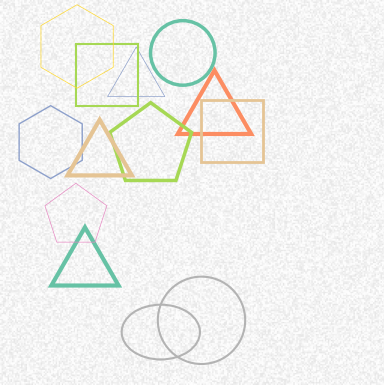[{"shape": "circle", "thickness": 2.5, "radius": 0.42, "center": [0.475, 0.863]}, {"shape": "triangle", "thickness": 3, "radius": 0.5, "center": [0.221, 0.309]}, {"shape": "triangle", "thickness": 3, "radius": 0.55, "center": [0.557, 0.707]}, {"shape": "triangle", "thickness": 0.5, "radius": 0.43, "center": [0.354, 0.792]}, {"shape": "hexagon", "thickness": 1, "radius": 0.47, "center": [0.132, 0.631]}, {"shape": "pentagon", "thickness": 0.5, "radius": 0.42, "center": [0.197, 0.439]}, {"shape": "pentagon", "thickness": 2.5, "radius": 0.56, "center": [0.391, 0.622]}, {"shape": "square", "thickness": 1.5, "radius": 0.4, "center": [0.277, 0.805]}, {"shape": "hexagon", "thickness": 0.5, "radius": 0.54, "center": [0.2, 0.879]}, {"shape": "square", "thickness": 2, "radius": 0.4, "center": [0.602, 0.66]}, {"shape": "triangle", "thickness": 3, "radius": 0.48, "center": [0.259, 0.593]}, {"shape": "oval", "thickness": 1.5, "radius": 0.51, "center": [0.418, 0.137]}, {"shape": "circle", "thickness": 1.5, "radius": 0.57, "center": [0.523, 0.168]}]